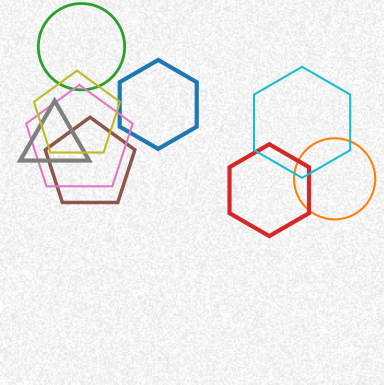[{"shape": "hexagon", "thickness": 3, "radius": 0.58, "center": [0.411, 0.729]}, {"shape": "circle", "thickness": 1.5, "radius": 0.53, "center": [0.869, 0.535]}, {"shape": "circle", "thickness": 2, "radius": 0.56, "center": [0.212, 0.879]}, {"shape": "hexagon", "thickness": 3, "radius": 0.6, "center": [0.699, 0.506]}, {"shape": "pentagon", "thickness": 2.5, "radius": 0.61, "center": [0.234, 0.573]}, {"shape": "pentagon", "thickness": 1.5, "radius": 0.73, "center": [0.206, 0.634]}, {"shape": "triangle", "thickness": 3, "radius": 0.52, "center": [0.142, 0.635]}, {"shape": "pentagon", "thickness": 1.5, "radius": 0.59, "center": [0.2, 0.699]}, {"shape": "hexagon", "thickness": 1.5, "radius": 0.72, "center": [0.785, 0.682]}]